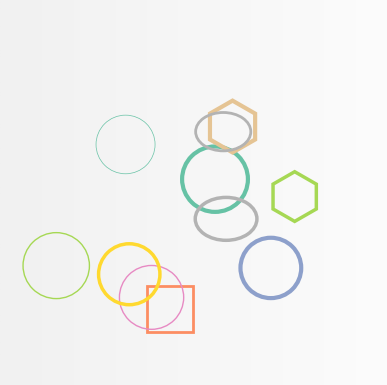[{"shape": "circle", "thickness": 0.5, "radius": 0.38, "center": [0.324, 0.625]}, {"shape": "circle", "thickness": 3, "radius": 0.42, "center": [0.555, 0.535]}, {"shape": "square", "thickness": 2, "radius": 0.3, "center": [0.439, 0.197]}, {"shape": "circle", "thickness": 3, "radius": 0.39, "center": [0.699, 0.304]}, {"shape": "circle", "thickness": 1, "radius": 0.41, "center": [0.391, 0.228]}, {"shape": "hexagon", "thickness": 2.5, "radius": 0.32, "center": [0.76, 0.489]}, {"shape": "circle", "thickness": 1, "radius": 0.43, "center": [0.145, 0.31]}, {"shape": "circle", "thickness": 2.5, "radius": 0.4, "center": [0.334, 0.288]}, {"shape": "hexagon", "thickness": 3, "radius": 0.34, "center": [0.6, 0.671]}, {"shape": "oval", "thickness": 2, "radius": 0.36, "center": [0.576, 0.658]}, {"shape": "oval", "thickness": 2.5, "radius": 0.4, "center": [0.583, 0.432]}]